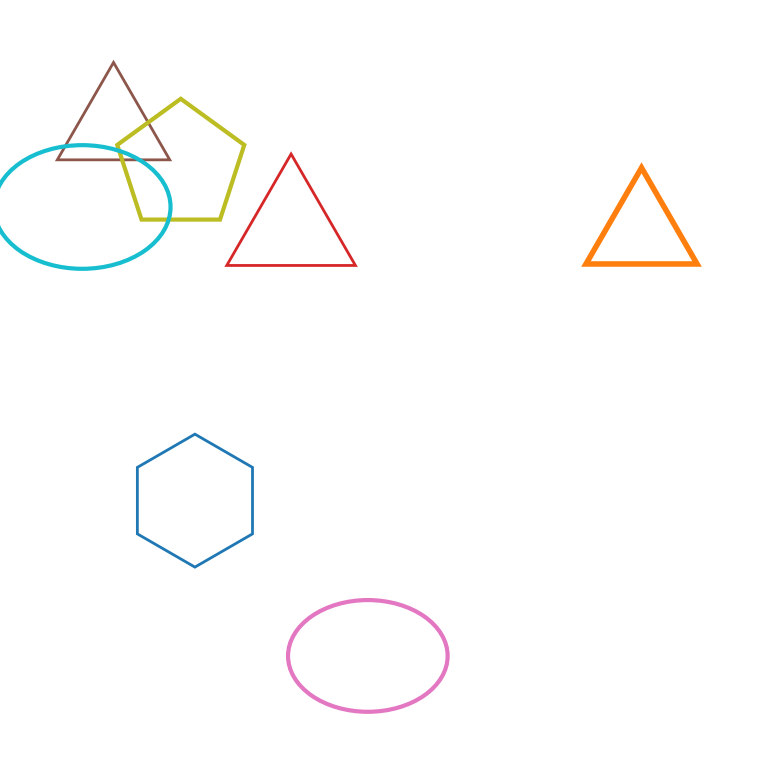[{"shape": "hexagon", "thickness": 1, "radius": 0.43, "center": [0.253, 0.35]}, {"shape": "triangle", "thickness": 2, "radius": 0.42, "center": [0.833, 0.699]}, {"shape": "triangle", "thickness": 1, "radius": 0.48, "center": [0.378, 0.703]}, {"shape": "triangle", "thickness": 1, "radius": 0.42, "center": [0.147, 0.835]}, {"shape": "oval", "thickness": 1.5, "radius": 0.52, "center": [0.478, 0.148]}, {"shape": "pentagon", "thickness": 1.5, "radius": 0.43, "center": [0.235, 0.785]}, {"shape": "oval", "thickness": 1.5, "radius": 0.57, "center": [0.107, 0.731]}]